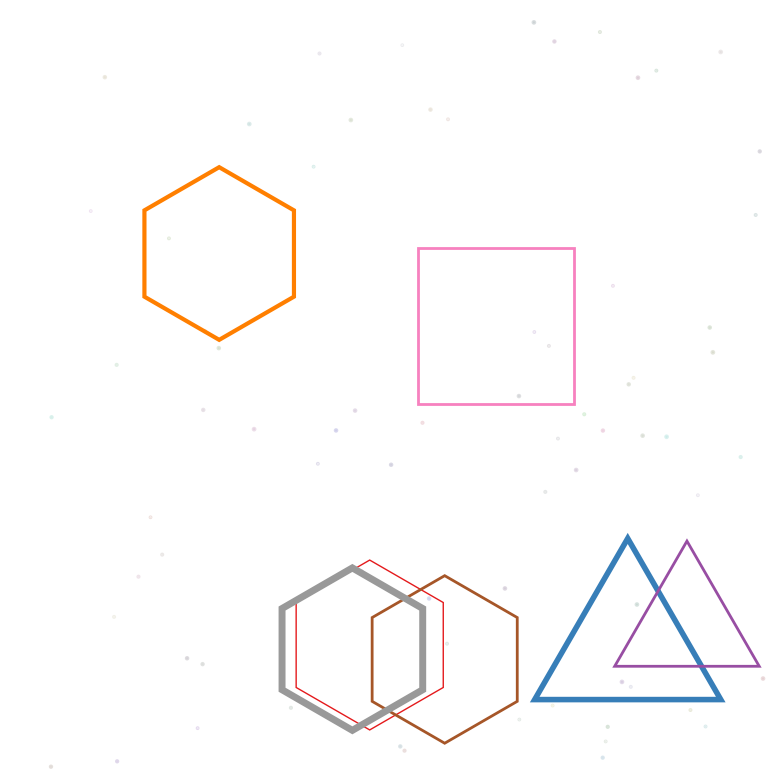[{"shape": "hexagon", "thickness": 0.5, "radius": 0.55, "center": [0.48, 0.162]}, {"shape": "triangle", "thickness": 2, "radius": 0.7, "center": [0.815, 0.161]}, {"shape": "triangle", "thickness": 1, "radius": 0.54, "center": [0.892, 0.189]}, {"shape": "hexagon", "thickness": 1.5, "radius": 0.56, "center": [0.285, 0.671]}, {"shape": "hexagon", "thickness": 1, "radius": 0.54, "center": [0.578, 0.144]}, {"shape": "square", "thickness": 1, "radius": 0.51, "center": [0.644, 0.577]}, {"shape": "hexagon", "thickness": 2.5, "radius": 0.53, "center": [0.458, 0.157]}]